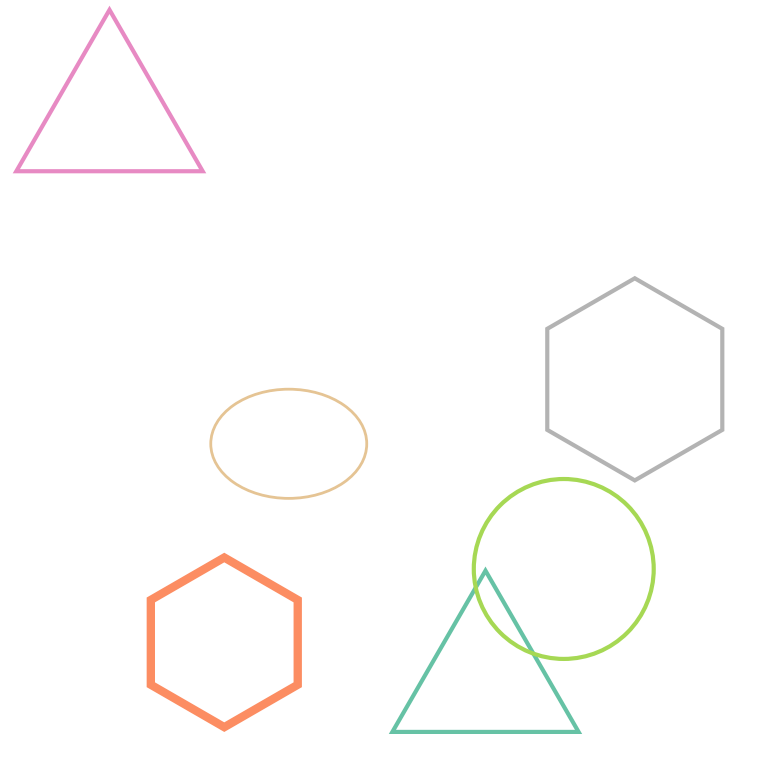[{"shape": "triangle", "thickness": 1.5, "radius": 0.7, "center": [0.63, 0.119]}, {"shape": "hexagon", "thickness": 3, "radius": 0.55, "center": [0.291, 0.166]}, {"shape": "triangle", "thickness": 1.5, "radius": 0.7, "center": [0.142, 0.847]}, {"shape": "circle", "thickness": 1.5, "radius": 0.58, "center": [0.732, 0.261]}, {"shape": "oval", "thickness": 1, "radius": 0.51, "center": [0.375, 0.424]}, {"shape": "hexagon", "thickness": 1.5, "radius": 0.66, "center": [0.824, 0.507]}]